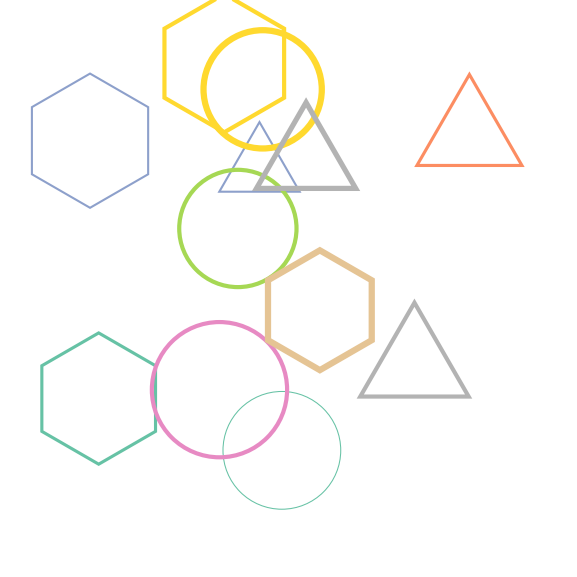[{"shape": "hexagon", "thickness": 1.5, "radius": 0.57, "center": [0.171, 0.309]}, {"shape": "circle", "thickness": 0.5, "radius": 0.51, "center": [0.488, 0.219]}, {"shape": "triangle", "thickness": 1.5, "radius": 0.52, "center": [0.813, 0.765]}, {"shape": "triangle", "thickness": 1, "radius": 0.4, "center": [0.449, 0.707]}, {"shape": "hexagon", "thickness": 1, "radius": 0.58, "center": [0.156, 0.756]}, {"shape": "circle", "thickness": 2, "radius": 0.59, "center": [0.38, 0.324]}, {"shape": "circle", "thickness": 2, "radius": 0.51, "center": [0.412, 0.604]}, {"shape": "circle", "thickness": 3, "radius": 0.51, "center": [0.455, 0.844]}, {"shape": "hexagon", "thickness": 2, "radius": 0.6, "center": [0.388, 0.89]}, {"shape": "hexagon", "thickness": 3, "radius": 0.52, "center": [0.554, 0.462]}, {"shape": "triangle", "thickness": 2, "radius": 0.54, "center": [0.718, 0.367]}, {"shape": "triangle", "thickness": 2.5, "radius": 0.5, "center": [0.53, 0.722]}]